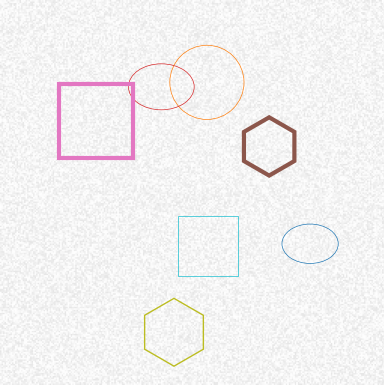[{"shape": "oval", "thickness": 0.5, "radius": 0.37, "center": [0.805, 0.367]}, {"shape": "circle", "thickness": 0.5, "radius": 0.48, "center": [0.537, 0.786]}, {"shape": "oval", "thickness": 0.5, "radius": 0.43, "center": [0.419, 0.775]}, {"shape": "hexagon", "thickness": 3, "radius": 0.38, "center": [0.699, 0.62]}, {"shape": "square", "thickness": 3, "radius": 0.48, "center": [0.249, 0.686]}, {"shape": "hexagon", "thickness": 1, "radius": 0.44, "center": [0.452, 0.137]}, {"shape": "square", "thickness": 0.5, "radius": 0.39, "center": [0.541, 0.361]}]